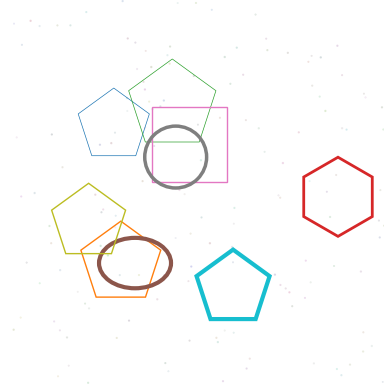[{"shape": "pentagon", "thickness": 0.5, "radius": 0.49, "center": [0.296, 0.674]}, {"shape": "pentagon", "thickness": 1, "radius": 0.55, "center": [0.314, 0.316]}, {"shape": "pentagon", "thickness": 0.5, "radius": 0.6, "center": [0.448, 0.728]}, {"shape": "hexagon", "thickness": 2, "radius": 0.51, "center": [0.878, 0.489]}, {"shape": "oval", "thickness": 3, "radius": 0.47, "center": [0.351, 0.317]}, {"shape": "square", "thickness": 1, "radius": 0.49, "center": [0.493, 0.625]}, {"shape": "circle", "thickness": 2.5, "radius": 0.4, "center": [0.456, 0.592]}, {"shape": "pentagon", "thickness": 1, "radius": 0.5, "center": [0.23, 0.423]}, {"shape": "pentagon", "thickness": 3, "radius": 0.5, "center": [0.605, 0.252]}]